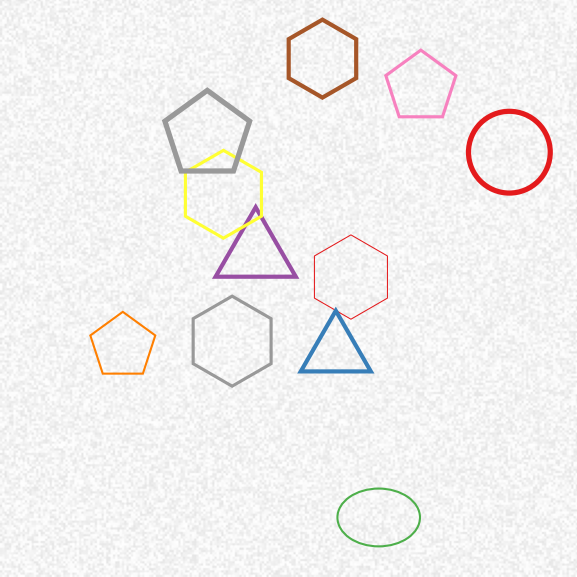[{"shape": "circle", "thickness": 2.5, "radius": 0.35, "center": [0.882, 0.736]}, {"shape": "hexagon", "thickness": 0.5, "radius": 0.37, "center": [0.608, 0.519]}, {"shape": "triangle", "thickness": 2, "radius": 0.35, "center": [0.581, 0.391]}, {"shape": "oval", "thickness": 1, "radius": 0.36, "center": [0.656, 0.103]}, {"shape": "triangle", "thickness": 2, "radius": 0.4, "center": [0.443, 0.56]}, {"shape": "pentagon", "thickness": 1, "radius": 0.3, "center": [0.213, 0.4]}, {"shape": "hexagon", "thickness": 1.5, "radius": 0.38, "center": [0.387, 0.663]}, {"shape": "hexagon", "thickness": 2, "radius": 0.34, "center": [0.558, 0.898]}, {"shape": "pentagon", "thickness": 1.5, "radius": 0.32, "center": [0.729, 0.849]}, {"shape": "pentagon", "thickness": 2.5, "radius": 0.39, "center": [0.359, 0.765]}, {"shape": "hexagon", "thickness": 1.5, "radius": 0.39, "center": [0.402, 0.408]}]